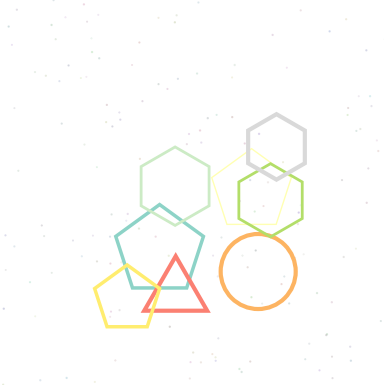[{"shape": "pentagon", "thickness": 2.5, "radius": 0.6, "center": [0.415, 0.349]}, {"shape": "pentagon", "thickness": 1, "radius": 0.54, "center": [0.653, 0.505]}, {"shape": "triangle", "thickness": 3, "radius": 0.47, "center": [0.456, 0.24]}, {"shape": "circle", "thickness": 3, "radius": 0.49, "center": [0.671, 0.295]}, {"shape": "hexagon", "thickness": 2, "radius": 0.48, "center": [0.703, 0.48]}, {"shape": "hexagon", "thickness": 3, "radius": 0.43, "center": [0.718, 0.618]}, {"shape": "hexagon", "thickness": 2, "radius": 0.51, "center": [0.455, 0.516]}, {"shape": "pentagon", "thickness": 2.5, "radius": 0.44, "center": [0.33, 0.223]}]